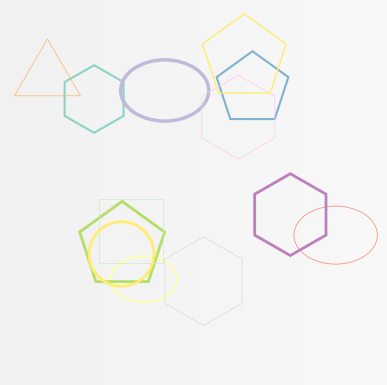[{"shape": "hexagon", "thickness": 1.5, "radius": 0.44, "center": [0.243, 0.743]}, {"shape": "oval", "thickness": 1.5, "radius": 0.43, "center": [0.371, 0.275]}, {"shape": "oval", "thickness": 2.5, "radius": 0.57, "center": [0.425, 0.765]}, {"shape": "oval", "thickness": 0.5, "radius": 0.54, "center": [0.866, 0.389]}, {"shape": "pentagon", "thickness": 1.5, "radius": 0.49, "center": [0.652, 0.77]}, {"shape": "triangle", "thickness": 0.5, "radius": 0.49, "center": [0.122, 0.8]}, {"shape": "pentagon", "thickness": 2, "radius": 0.58, "center": [0.315, 0.362]}, {"shape": "hexagon", "thickness": 0.5, "radius": 0.54, "center": [0.615, 0.696]}, {"shape": "hexagon", "thickness": 0.5, "radius": 0.58, "center": [0.525, 0.27]}, {"shape": "hexagon", "thickness": 2, "radius": 0.53, "center": [0.749, 0.442]}, {"shape": "square", "thickness": 0.5, "radius": 0.42, "center": [0.338, 0.4]}, {"shape": "circle", "thickness": 2, "radius": 0.42, "center": [0.313, 0.34]}, {"shape": "pentagon", "thickness": 1, "radius": 0.57, "center": [0.63, 0.85]}]